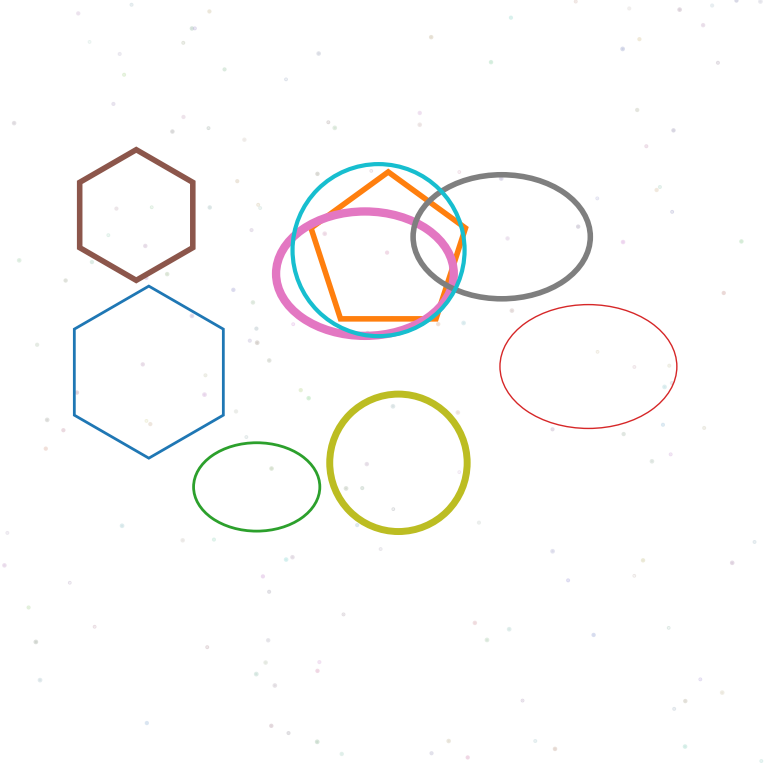[{"shape": "hexagon", "thickness": 1, "radius": 0.56, "center": [0.193, 0.517]}, {"shape": "pentagon", "thickness": 2, "radius": 0.53, "center": [0.504, 0.671]}, {"shape": "oval", "thickness": 1, "radius": 0.41, "center": [0.333, 0.368]}, {"shape": "oval", "thickness": 0.5, "radius": 0.57, "center": [0.764, 0.524]}, {"shape": "hexagon", "thickness": 2, "radius": 0.42, "center": [0.177, 0.721]}, {"shape": "oval", "thickness": 3, "radius": 0.58, "center": [0.474, 0.645]}, {"shape": "oval", "thickness": 2, "radius": 0.58, "center": [0.652, 0.693]}, {"shape": "circle", "thickness": 2.5, "radius": 0.45, "center": [0.517, 0.399]}, {"shape": "circle", "thickness": 1.5, "radius": 0.56, "center": [0.492, 0.675]}]